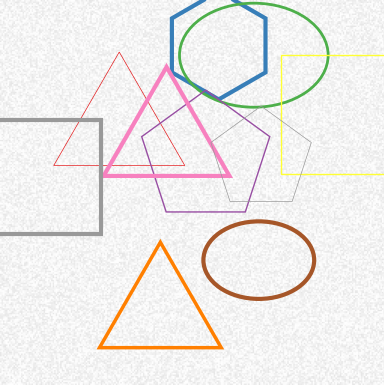[{"shape": "triangle", "thickness": 0.5, "radius": 0.98, "center": [0.31, 0.668]}, {"shape": "hexagon", "thickness": 3, "radius": 0.7, "center": [0.568, 0.882]}, {"shape": "oval", "thickness": 2, "radius": 0.97, "center": [0.659, 0.857]}, {"shape": "pentagon", "thickness": 1, "radius": 0.87, "center": [0.534, 0.591]}, {"shape": "triangle", "thickness": 2.5, "radius": 0.91, "center": [0.416, 0.188]}, {"shape": "square", "thickness": 1, "radius": 0.77, "center": [0.882, 0.702]}, {"shape": "oval", "thickness": 3, "radius": 0.72, "center": [0.672, 0.324]}, {"shape": "triangle", "thickness": 3, "radius": 0.94, "center": [0.433, 0.637]}, {"shape": "square", "thickness": 3, "radius": 0.73, "center": [0.117, 0.54]}, {"shape": "pentagon", "thickness": 0.5, "radius": 0.69, "center": [0.678, 0.587]}]